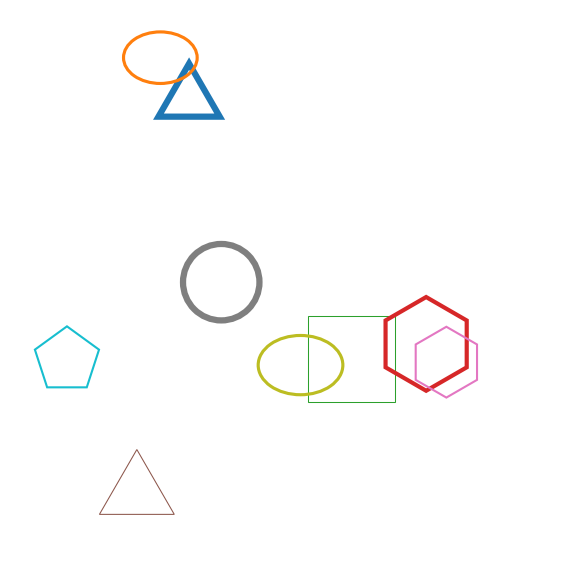[{"shape": "triangle", "thickness": 3, "radius": 0.31, "center": [0.327, 0.828]}, {"shape": "oval", "thickness": 1.5, "radius": 0.32, "center": [0.278, 0.899]}, {"shape": "square", "thickness": 0.5, "radius": 0.37, "center": [0.609, 0.378]}, {"shape": "hexagon", "thickness": 2, "radius": 0.41, "center": [0.738, 0.404]}, {"shape": "triangle", "thickness": 0.5, "radius": 0.37, "center": [0.237, 0.146]}, {"shape": "hexagon", "thickness": 1, "radius": 0.31, "center": [0.773, 0.372]}, {"shape": "circle", "thickness": 3, "radius": 0.33, "center": [0.383, 0.51]}, {"shape": "oval", "thickness": 1.5, "radius": 0.37, "center": [0.52, 0.367]}, {"shape": "pentagon", "thickness": 1, "radius": 0.29, "center": [0.116, 0.376]}]